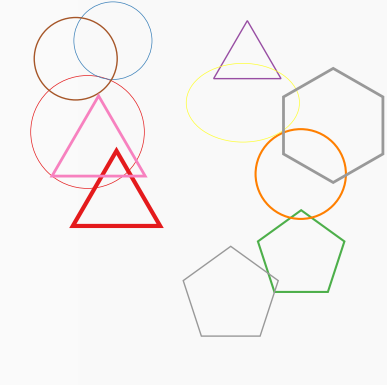[{"shape": "triangle", "thickness": 3, "radius": 0.65, "center": [0.301, 0.478]}, {"shape": "circle", "thickness": 0.5, "radius": 0.73, "center": [0.226, 0.657]}, {"shape": "circle", "thickness": 0.5, "radius": 0.5, "center": [0.291, 0.894]}, {"shape": "pentagon", "thickness": 1.5, "radius": 0.59, "center": [0.777, 0.337]}, {"shape": "triangle", "thickness": 1, "radius": 0.5, "center": [0.638, 0.846]}, {"shape": "circle", "thickness": 1.5, "radius": 0.58, "center": [0.776, 0.548]}, {"shape": "oval", "thickness": 0.5, "radius": 0.73, "center": [0.627, 0.733]}, {"shape": "circle", "thickness": 1, "radius": 0.54, "center": [0.195, 0.847]}, {"shape": "triangle", "thickness": 2, "radius": 0.69, "center": [0.254, 0.612]}, {"shape": "hexagon", "thickness": 2, "radius": 0.74, "center": [0.86, 0.674]}, {"shape": "pentagon", "thickness": 1, "radius": 0.64, "center": [0.595, 0.231]}]